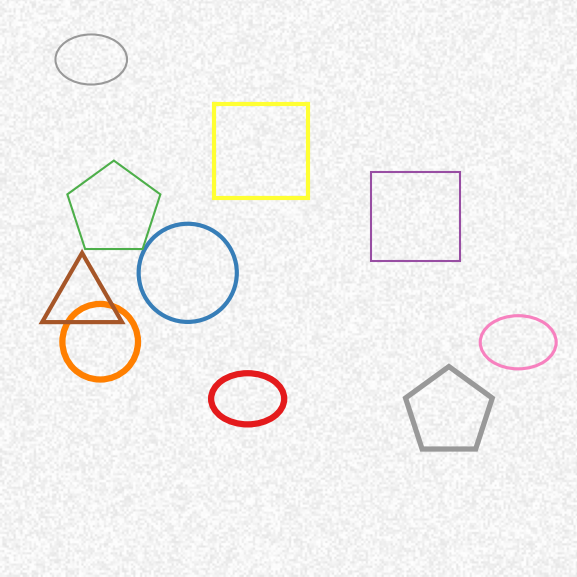[{"shape": "oval", "thickness": 3, "radius": 0.32, "center": [0.429, 0.309]}, {"shape": "circle", "thickness": 2, "radius": 0.42, "center": [0.325, 0.527]}, {"shape": "pentagon", "thickness": 1, "radius": 0.42, "center": [0.197, 0.636]}, {"shape": "square", "thickness": 1, "radius": 0.38, "center": [0.72, 0.624]}, {"shape": "circle", "thickness": 3, "radius": 0.33, "center": [0.173, 0.407]}, {"shape": "square", "thickness": 2, "radius": 0.41, "center": [0.451, 0.738]}, {"shape": "triangle", "thickness": 2, "radius": 0.4, "center": [0.142, 0.481]}, {"shape": "oval", "thickness": 1.5, "radius": 0.33, "center": [0.897, 0.406]}, {"shape": "pentagon", "thickness": 2.5, "radius": 0.39, "center": [0.777, 0.285]}, {"shape": "oval", "thickness": 1, "radius": 0.31, "center": [0.158, 0.896]}]